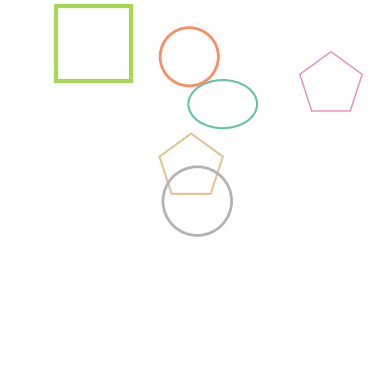[{"shape": "oval", "thickness": 1.5, "radius": 0.45, "center": [0.579, 0.73]}, {"shape": "circle", "thickness": 2, "radius": 0.38, "center": [0.491, 0.853]}, {"shape": "pentagon", "thickness": 1, "radius": 0.43, "center": [0.86, 0.781]}, {"shape": "square", "thickness": 3, "radius": 0.49, "center": [0.244, 0.887]}, {"shape": "pentagon", "thickness": 1.5, "radius": 0.43, "center": [0.496, 0.567]}, {"shape": "circle", "thickness": 2, "radius": 0.45, "center": [0.512, 0.478]}]